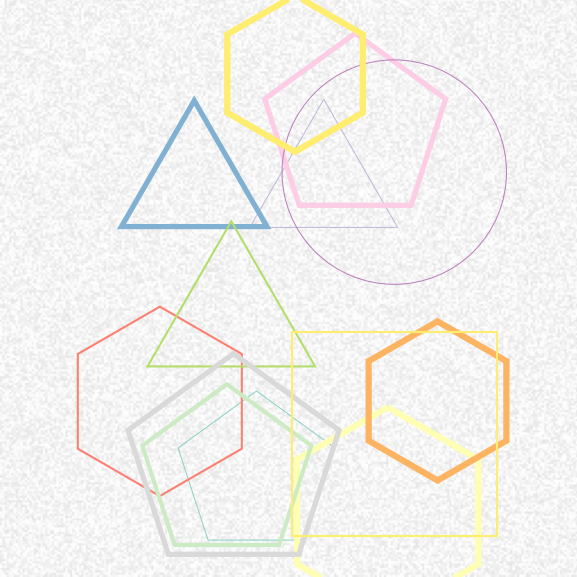[{"shape": "pentagon", "thickness": 0.5, "radius": 0.71, "center": [0.444, 0.179]}, {"shape": "hexagon", "thickness": 3, "radius": 0.91, "center": [0.671, 0.113]}, {"shape": "triangle", "thickness": 0.5, "radius": 0.74, "center": [0.561, 0.679]}, {"shape": "hexagon", "thickness": 1, "radius": 0.82, "center": [0.277, 0.304]}, {"shape": "triangle", "thickness": 2.5, "radius": 0.73, "center": [0.336, 0.68]}, {"shape": "hexagon", "thickness": 3, "radius": 0.69, "center": [0.758, 0.305]}, {"shape": "triangle", "thickness": 1, "radius": 0.84, "center": [0.401, 0.448]}, {"shape": "pentagon", "thickness": 2.5, "radius": 0.82, "center": [0.615, 0.777]}, {"shape": "pentagon", "thickness": 2.5, "radius": 0.96, "center": [0.404, 0.195]}, {"shape": "circle", "thickness": 0.5, "radius": 0.97, "center": [0.683, 0.701]}, {"shape": "pentagon", "thickness": 2, "radius": 0.77, "center": [0.393, 0.18]}, {"shape": "square", "thickness": 1, "radius": 0.88, "center": [0.683, 0.248]}, {"shape": "hexagon", "thickness": 3, "radius": 0.68, "center": [0.511, 0.872]}]